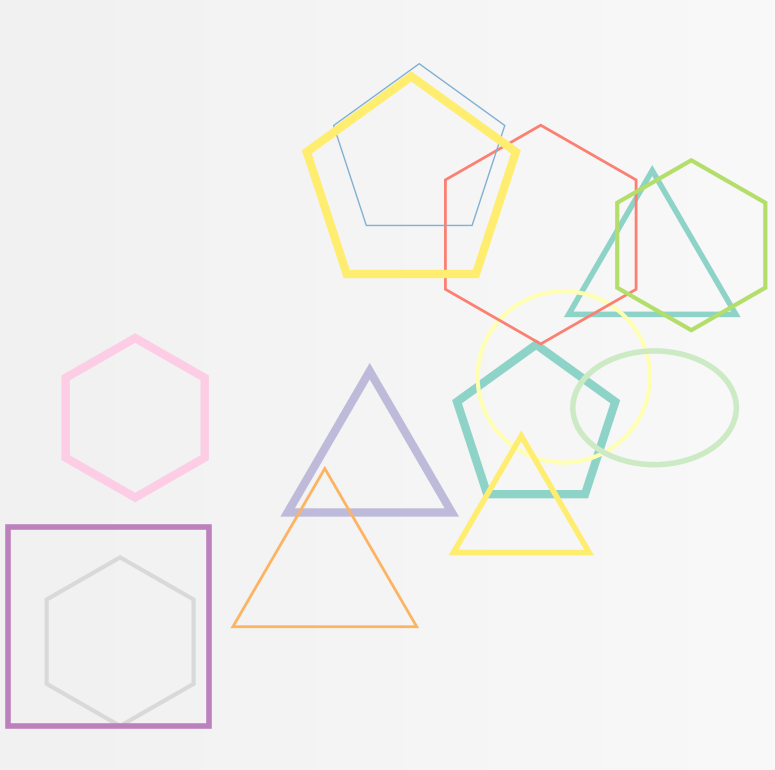[{"shape": "triangle", "thickness": 2, "radius": 0.62, "center": [0.842, 0.654]}, {"shape": "pentagon", "thickness": 3, "radius": 0.54, "center": [0.692, 0.445]}, {"shape": "circle", "thickness": 1.5, "radius": 0.56, "center": [0.727, 0.511]}, {"shape": "triangle", "thickness": 3, "radius": 0.61, "center": [0.477, 0.396]}, {"shape": "hexagon", "thickness": 1, "radius": 0.71, "center": [0.698, 0.695]}, {"shape": "pentagon", "thickness": 0.5, "radius": 0.58, "center": [0.541, 0.801]}, {"shape": "triangle", "thickness": 1, "radius": 0.68, "center": [0.419, 0.255]}, {"shape": "hexagon", "thickness": 1.5, "radius": 0.55, "center": [0.892, 0.682]}, {"shape": "hexagon", "thickness": 3, "radius": 0.52, "center": [0.174, 0.457]}, {"shape": "hexagon", "thickness": 1.5, "radius": 0.55, "center": [0.155, 0.167]}, {"shape": "square", "thickness": 2, "radius": 0.65, "center": [0.14, 0.187]}, {"shape": "oval", "thickness": 2, "radius": 0.53, "center": [0.845, 0.47]}, {"shape": "triangle", "thickness": 2, "radius": 0.51, "center": [0.673, 0.333]}, {"shape": "pentagon", "thickness": 3, "radius": 0.71, "center": [0.531, 0.759]}]